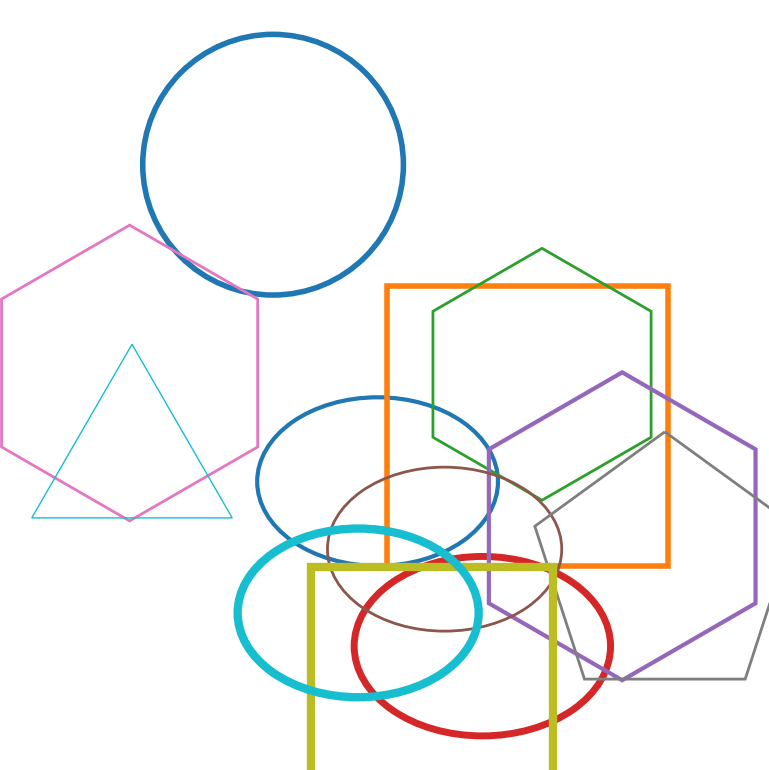[{"shape": "oval", "thickness": 1.5, "radius": 0.78, "center": [0.49, 0.375]}, {"shape": "circle", "thickness": 2, "radius": 0.85, "center": [0.355, 0.786]}, {"shape": "square", "thickness": 2, "radius": 0.91, "center": [0.685, 0.447]}, {"shape": "hexagon", "thickness": 1, "radius": 0.82, "center": [0.704, 0.514]}, {"shape": "oval", "thickness": 2.5, "radius": 0.83, "center": [0.626, 0.161]}, {"shape": "hexagon", "thickness": 1.5, "radius": 1.0, "center": [0.808, 0.317]}, {"shape": "oval", "thickness": 1, "radius": 0.76, "center": [0.577, 0.287]}, {"shape": "hexagon", "thickness": 1, "radius": 0.96, "center": [0.168, 0.516]}, {"shape": "pentagon", "thickness": 1, "radius": 0.89, "center": [0.863, 0.262]}, {"shape": "square", "thickness": 3, "radius": 0.78, "center": [0.561, 0.107]}, {"shape": "oval", "thickness": 3, "radius": 0.78, "center": [0.465, 0.204]}, {"shape": "triangle", "thickness": 0.5, "radius": 0.75, "center": [0.171, 0.403]}]